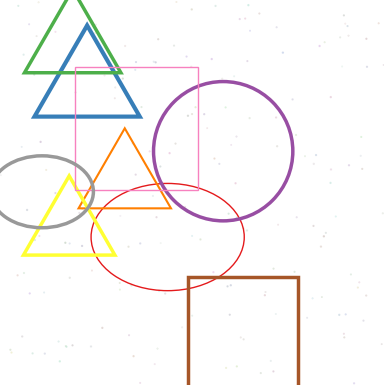[{"shape": "oval", "thickness": 1, "radius": 0.99, "center": [0.435, 0.384]}, {"shape": "triangle", "thickness": 3, "radius": 0.79, "center": [0.226, 0.776]}, {"shape": "triangle", "thickness": 2.5, "radius": 0.72, "center": [0.189, 0.883]}, {"shape": "circle", "thickness": 2.5, "radius": 0.9, "center": [0.58, 0.607]}, {"shape": "triangle", "thickness": 1.5, "radius": 0.69, "center": [0.324, 0.528]}, {"shape": "triangle", "thickness": 2.5, "radius": 0.69, "center": [0.18, 0.406]}, {"shape": "square", "thickness": 2.5, "radius": 0.72, "center": [0.632, 0.137]}, {"shape": "square", "thickness": 1, "radius": 0.8, "center": [0.354, 0.665]}, {"shape": "oval", "thickness": 2.5, "radius": 0.67, "center": [0.109, 0.502]}]